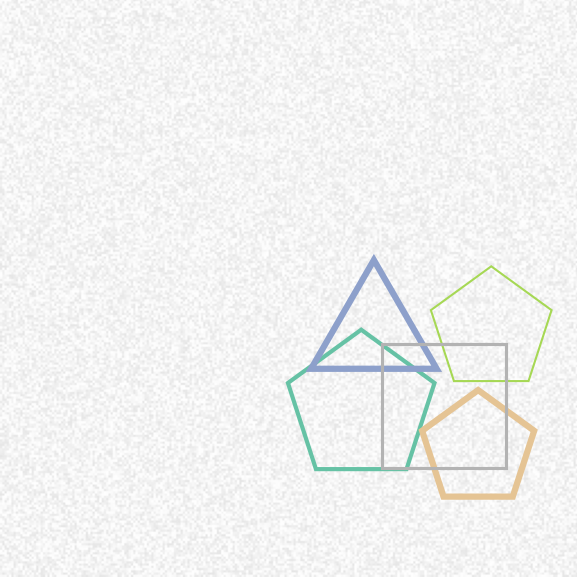[{"shape": "pentagon", "thickness": 2, "radius": 0.67, "center": [0.625, 0.295]}, {"shape": "triangle", "thickness": 3, "radius": 0.63, "center": [0.647, 0.423]}, {"shape": "pentagon", "thickness": 1, "radius": 0.55, "center": [0.851, 0.428]}, {"shape": "pentagon", "thickness": 3, "radius": 0.51, "center": [0.828, 0.222]}, {"shape": "square", "thickness": 1.5, "radius": 0.53, "center": [0.769, 0.296]}]